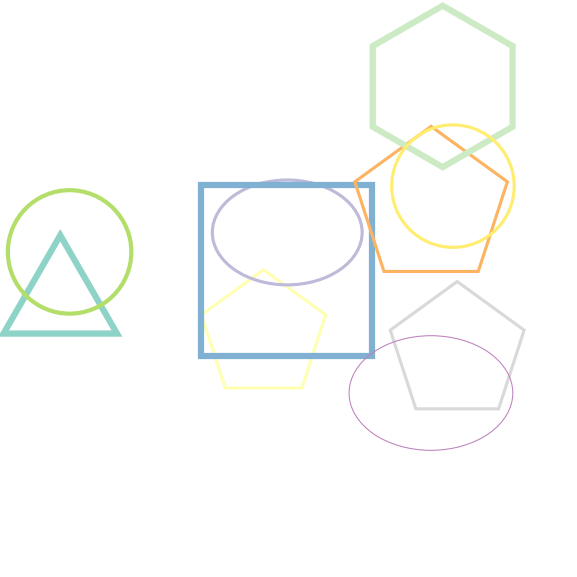[{"shape": "triangle", "thickness": 3, "radius": 0.57, "center": [0.104, 0.478]}, {"shape": "pentagon", "thickness": 1.5, "radius": 0.57, "center": [0.456, 0.419]}, {"shape": "oval", "thickness": 1.5, "radius": 0.65, "center": [0.497, 0.597]}, {"shape": "square", "thickness": 3, "radius": 0.74, "center": [0.496, 0.531]}, {"shape": "pentagon", "thickness": 1.5, "radius": 0.69, "center": [0.747, 0.641]}, {"shape": "circle", "thickness": 2, "radius": 0.53, "center": [0.12, 0.563]}, {"shape": "pentagon", "thickness": 1.5, "radius": 0.61, "center": [0.792, 0.39]}, {"shape": "oval", "thickness": 0.5, "radius": 0.71, "center": [0.746, 0.319]}, {"shape": "hexagon", "thickness": 3, "radius": 0.7, "center": [0.767, 0.85]}, {"shape": "circle", "thickness": 1.5, "radius": 0.53, "center": [0.784, 0.677]}]